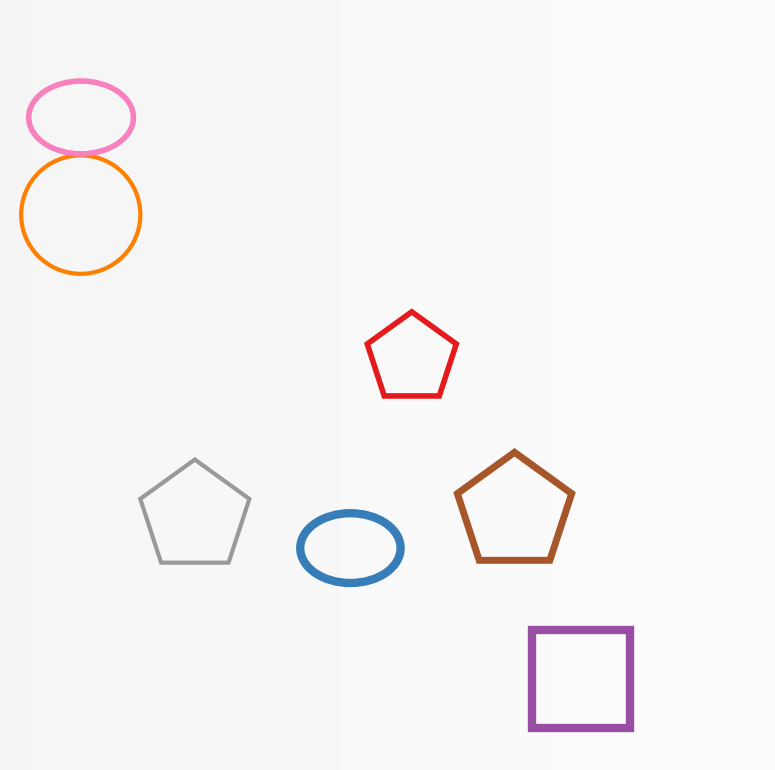[{"shape": "pentagon", "thickness": 2, "radius": 0.3, "center": [0.531, 0.535]}, {"shape": "oval", "thickness": 3, "radius": 0.32, "center": [0.452, 0.288]}, {"shape": "square", "thickness": 3, "radius": 0.32, "center": [0.75, 0.118]}, {"shape": "circle", "thickness": 1.5, "radius": 0.38, "center": [0.104, 0.721]}, {"shape": "pentagon", "thickness": 2.5, "radius": 0.39, "center": [0.664, 0.335]}, {"shape": "oval", "thickness": 2, "radius": 0.34, "center": [0.105, 0.847]}, {"shape": "pentagon", "thickness": 1.5, "radius": 0.37, "center": [0.251, 0.329]}]